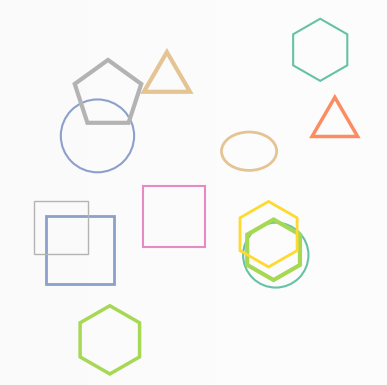[{"shape": "circle", "thickness": 1.5, "radius": 0.42, "center": [0.712, 0.337]}, {"shape": "hexagon", "thickness": 1.5, "radius": 0.4, "center": [0.826, 0.871]}, {"shape": "triangle", "thickness": 2.5, "radius": 0.34, "center": [0.864, 0.679]}, {"shape": "square", "thickness": 2, "radius": 0.44, "center": [0.207, 0.351]}, {"shape": "circle", "thickness": 1.5, "radius": 0.47, "center": [0.252, 0.647]}, {"shape": "square", "thickness": 1.5, "radius": 0.4, "center": [0.448, 0.438]}, {"shape": "hexagon", "thickness": 3, "radius": 0.39, "center": [0.706, 0.351]}, {"shape": "hexagon", "thickness": 2.5, "radius": 0.44, "center": [0.283, 0.117]}, {"shape": "hexagon", "thickness": 2, "radius": 0.43, "center": [0.693, 0.392]}, {"shape": "triangle", "thickness": 3, "radius": 0.34, "center": [0.431, 0.796]}, {"shape": "oval", "thickness": 2, "radius": 0.36, "center": [0.643, 0.607]}, {"shape": "square", "thickness": 1, "radius": 0.35, "center": [0.158, 0.41]}, {"shape": "pentagon", "thickness": 3, "radius": 0.45, "center": [0.279, 0.754]}]